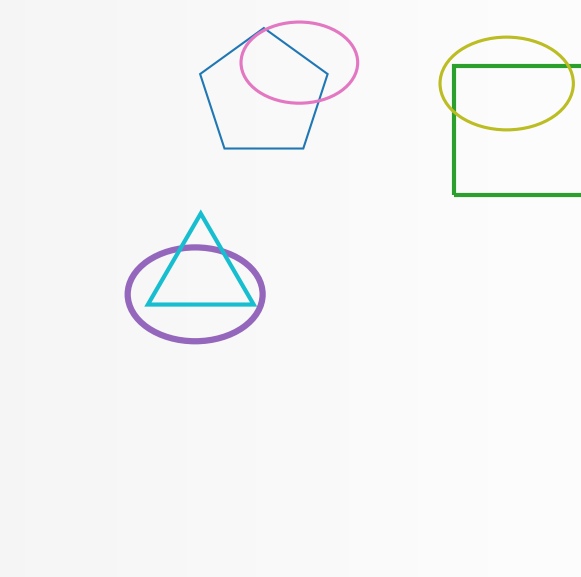[{"shape": "pentagon", "thickness": 1, "radius": 0.58, "center": [0.454, 0.835]}, {"shape": "square", "thickness": 2, "radius": 0.56, "center": [0.894, 0.773]}, {"shape": "oval", "thickness": 3, "radius": 0.58, "center": [0.336, 0.489]}, {"shape": "oval", "thickness": 1.5, "radius": 0.5, "center": [0.515, 0.891]}, {"shape": "oval", "thickness": 1.5, "radius": 0.57, "center": [0.872, 0.855]}, {"shape": "triangle", "thickness": 2, "radius": 0.53, "center": [0.345, 0.524]}]